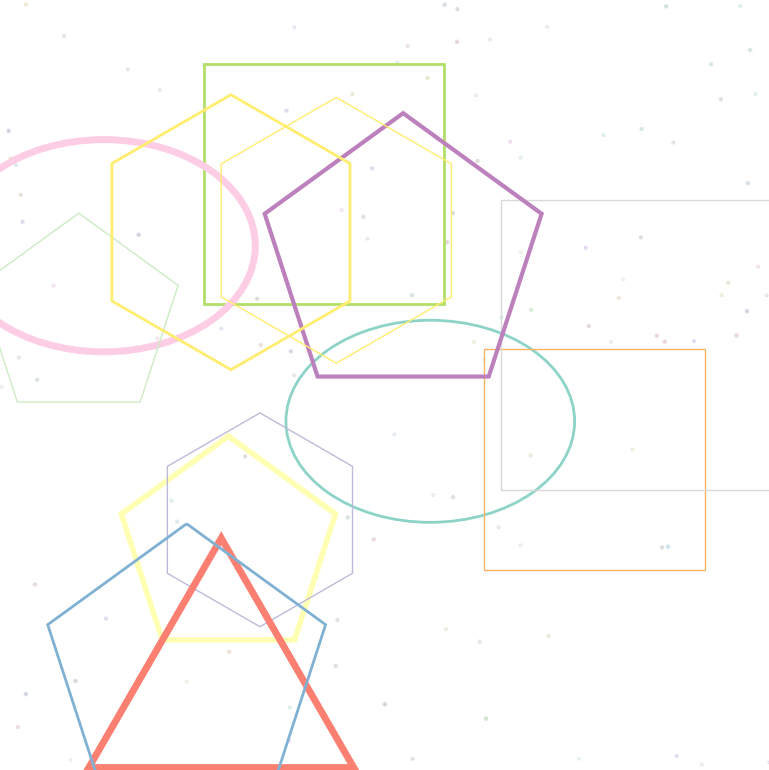[{"shape": "oval", "thickness": 1, "radius": 0.94, "center": [0.559, 0.453]}, {"shape": "pentagon", "thickness": 2, "radius": 0.73, "center": [0.297, 0.287]}, {"shape": "hexagon", "thickness": 0.5, "radius": 0.69, "center": [0.338, 0.325]}, {"shape": "triangle", "thickness": 2.5, "radius": 0.99, "center": [0.287, 0.102]}, {"shape": "pentagon", "thickness": 1, "radius": 0.95, "center": [0.242, 0.13]}, {"shape": "square", "thickness": 0.5, "radius": 0.72, "center": [0.772, 0.404]}, {"shape": "square", "thickness": 1, "radius": 0.78, "center": [0.421, 0.761]}, {"shape": "oval", "thickness": 2.5, "radius": 0.98, "center": [0.135, 0.681]}, {"shape": "square", "thickness": 0.5, "radius": 0.94, "center": [0.839, 0.552]}, {"shape": "pentagon", "thickness": 1.5, "radius": 0.95, "center": [0.524, 0.664]}, {"shape": "pentagon", "thickness": 0.5, "radius": 0.68, "center": [0.102, 0.588]}, {"shape": "hexagon", "thickness": 0.5, "radius": 0.86, "center": [0.437, 0.701]}, {"shape": "hexagon", "thickness": 1, "radius": 0.89, "center": [0.3, 0.698]}]